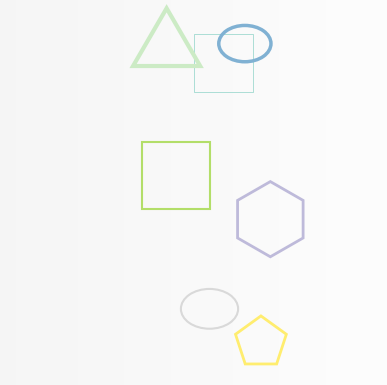[{"shape": "square", "thickness": 0.5, "radius": 0.38, "center": [0.577, 0.836]}, {"shape": "hexagon", "thickness": 2, "radius": 0.49, "center": [0.698, 0.431]}, {"shape": "oval", "thickness": 2.5, "radius": 0.34, "center": [0.632, 0.887]}, {"shape": "square", "thickness": 1.5, "radius": 0.44, "center": [0.453, 0.544]}, {"shape": "oval", "thickness": 1.5, "radius": 0.37, "center": [0.541, 0.198]}, {"shape": "triangle", "thickness": 3, "radius": 0.5, "center": [0.43, 0.879]}, {"shape": "pentagon", "thickness": 2, "radius": 0.34, "center": [0.673, 0.11]}]